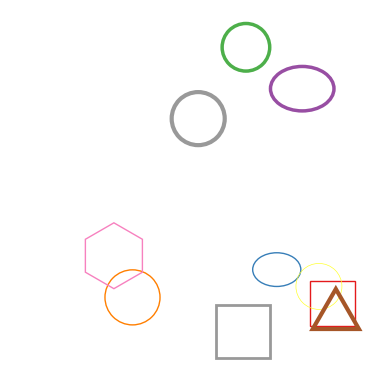[{"shape": "square", "thickness": 1, "radius": 0.29, "center": [0.864, 0.213]}, {"shape": "oval", "thickness": 1, "radius": 0.31, "center": [0.719, 0.3]}, {"shape": "circle", "thickness": 2.5, "radius": 0.31, "center": [0.639, 0.877]}, {"shape": "oval", "thickness": 2.5, "radius": 0.41, "center": [0.785, 0.77]}, {"shape": "circle", "thickness": 1, "radius": 0.36, "center": [0.344, 0.228]}, {"shape": "circle", "thickness": 0.5, "radius": 0.3, "center": [0.828, 0.256]}, {"shape": "triangle", "thickness": 3, "radius": 0.35, "center": [0.872, 0.18]}, {"shape": "hexagon", "thickness": 1, "radius": 0.43, "center": [0.296, 0.336]}, {"shape": "square", "thickness": 2, "radius": 0.35, "center": [0.632, 0.139]}, {"shape": "circle", "thickness": 3, "radius": 0.34, "center": [0.515, 0.692]}]